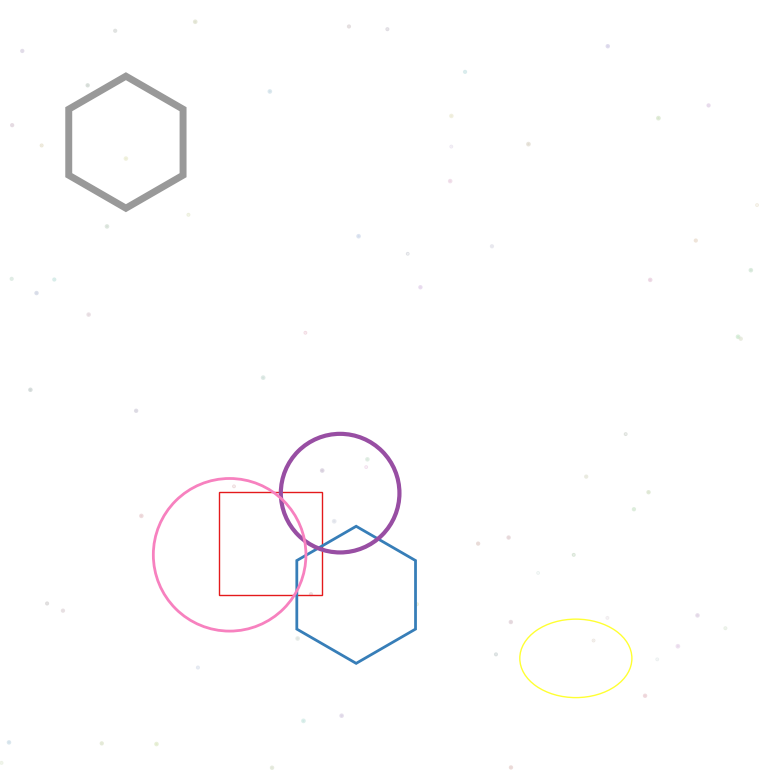[{"shape": "square", "thickness": 0.5, "radius": 0.33, "center": [0.352, 0.294]}, {"shape": "hexagon", "thickness": 1, "radius": 0.45, "center": [0.463, 0.228]}, {"shape": "circle", "thickness": 1.5, "radius": 0.39, "center": [0.442, 0.36]}, {"shape": "oval", "thickness": 0.5, "radius": 0.36, "center": [0.748, 0.145]}, {"shape": "circle", "thickness": 1, "radius": 0.5, "center": [0.298, 0.279]}, {"shape": "hexagon", "thickness": 2.5, "radius": 0.43, "center": [0.164, 0.815]}]